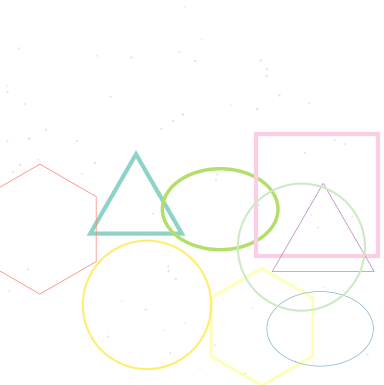[{"shape": "triangle", "thickness": 3, "radius": 0.69, "center": [0.353, 0.462]}, {"shape": "hexagon", "thickness": 2, "radius": 0.76, "center": [0.68, 0.151]}, {"shape": "hexagon", "thickness": 0.5, "radius": 0.84, "center": [0.104, 0.405]}, {"shape": "oval", "thickness": 0.5, "radius": 0.69, "center": [0.831, 0.146]}, {"shape": "oval", "thickness": 2.5, "radius": 0.75, "center": [0.572, 0.457]}, {"shape": "square", "thickness": 3, "radius": 0.8, "center": [0.824, 0.494]}, {"shape": "triangle", "thickness": 0.5, "radius": 0.76, "center": [0.84, 0.371]}, {"shape": "circle", "thickness": 1.5, "radius": 0.83, "center": [0.783, 0.358]}, {"shape": "circle", "thickness": 1.5, "radius": 0.83, "center": [0.382, 0.208]}]